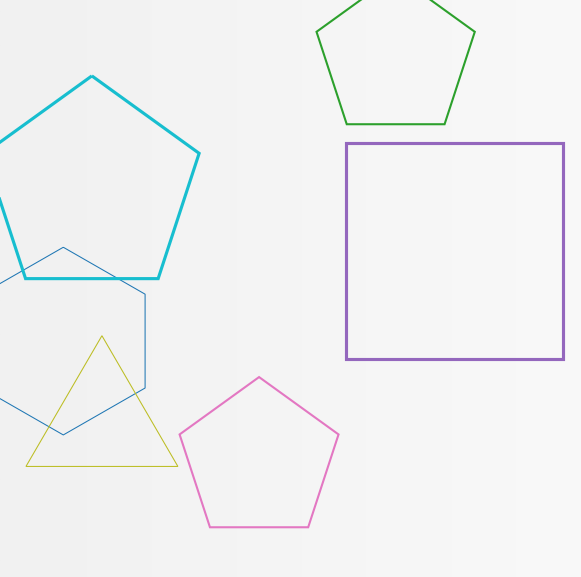[{"shape": "hexagon", "thickness": 0.5, "radius": 0.81, "center": [0.109, 0.408]}, {"shape": "pentagon", "thickness": 1, "radius": 0.72, "center": [0.681, 0.9]}, {"shape": "square", "thickness": 1.5, "radius": 0.93, "center": [0.782, 0.564]}, {"shape": "pentagon", "thickness": 1, "radius": 0.72, "center": [0.446, 0.202]}, {"shape": "triangle", "thickness": 0.5, "radius": 0.75, "center": [0.175, 0.267]}, {"shape": "pentagon", "thickness": 1.5, "radius": 0.97, "center": [0.158, 0.674]}]